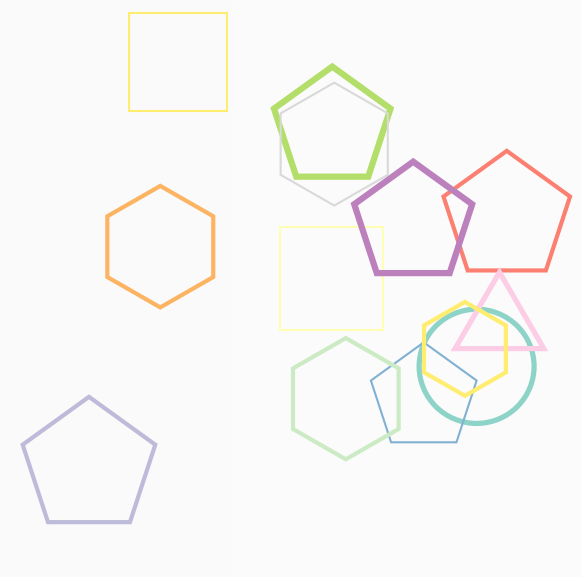[{"shape": "circle", "thickness": 2.5, "radius": 0.49, "center": [0.82, 0.365]}, {"shape": "square", "thickness": 1, "radius": 0.45, "center": [0.571, 0.517]}, {"shape": "pentagon", "thickness": 2, "radius": 0.6, "center": [0.153, 0.192]}, {"shape": "pentagon", "thickness": 2, "radius": 0.57, "center": [0.872, 0.623]}, {"shape": "pentagon", "thickness": 1, "radius": 0.48, "center": [0.729, 0.311]}, {"shape": "hexagon", "thickness": 2, "radius": 0.53, "center": [0.276, 0.572]}, {"shape": "pentagon", "thickness": 3, "radius": 0.53, "center": [0.572, 0.778]}, {"shape": "triangle", "thickness": 2.5, "radius": 0.44, "center": [0.859, 0.44]}, {"shape": "hexagon", "thickness": 1, "radius": 0.53, "center": [0.575, 0.75]}, {"shape": "pentagon", "thickness": 3, "radius": 0.53, "center": [0.711, 0.613]}, {"shape": "hexagon", "thickness": 2, "radius": 0.52, "center": [0.595, 0.309]}, {"shape": "hexagon", "thickness": 2, "radius": 0.41, "center": [0.8, 0.395]}, {"shape": "square", "thickness": 1, "radius": 0.42, "center": [0.307, 0.892]}]